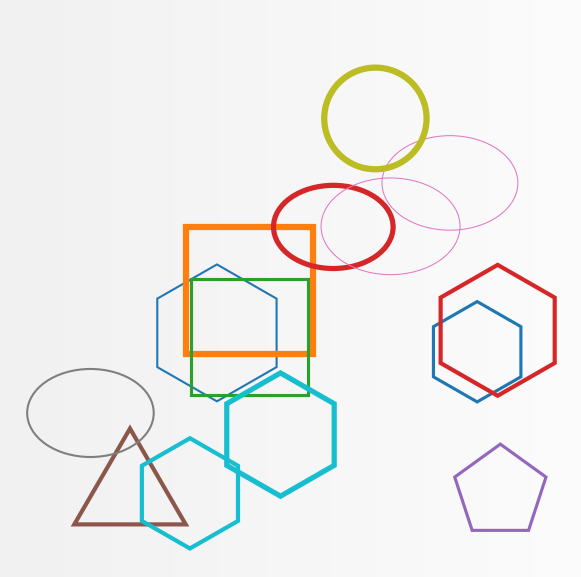[{"shape": "hexagon", "thickness": 1, "radius": 0.59, "center": [0.373, 0.423]}, {"shape": "hexagon", "thickness": 1.5, "radius": 0.43, "center": [0.821, 0.39]}, {"shape": "square", "thickness": 3, "radius": 0.55, "center": [0.43, 0.496]}, {"shape": "square", "thickness": 1.5, "radius": 0.5, "center": [0.43, 0.415]}, {"shape": "oval", "thickness": 2.5, "radius": 0.51, "center": [0.573, 0.606]}, {"shape": "hexagon", "thickness": 2, "radius": 0.57, "center": [0.856, 0.427]}, {"shape": "pentagon", "thickness": 1.5, "radius": 0.41, "center": [0.861, 0.148]}, {"shape": "triangle", "thickness": 2, "radius": 0.55, "center": [0.224, 0.146]}, {"shape": "oval", "thickness": 0.5, "radius": 0.6, "center": [0.672, 0.607]}, {"shape": "oval", "thickness": 0.5, "radius": 0.58, "center": [0.774, 0.682]}, {"shape": "oval", "thickness": 1, "radius": 0.54, "center": [0.156, 0.284]}, {"shape": "circle", "thickness": 3, "radius": 0.44, "center": [0.646, 0.794]}, {"shape": "hexagon", "thickness": 2.5, "radius": 0.53, "center": [0.483, 0.247]}, {"shape": "hexagon", "thickness": 2, "radius": 0.48, "center": [0.327, 0.145]}]